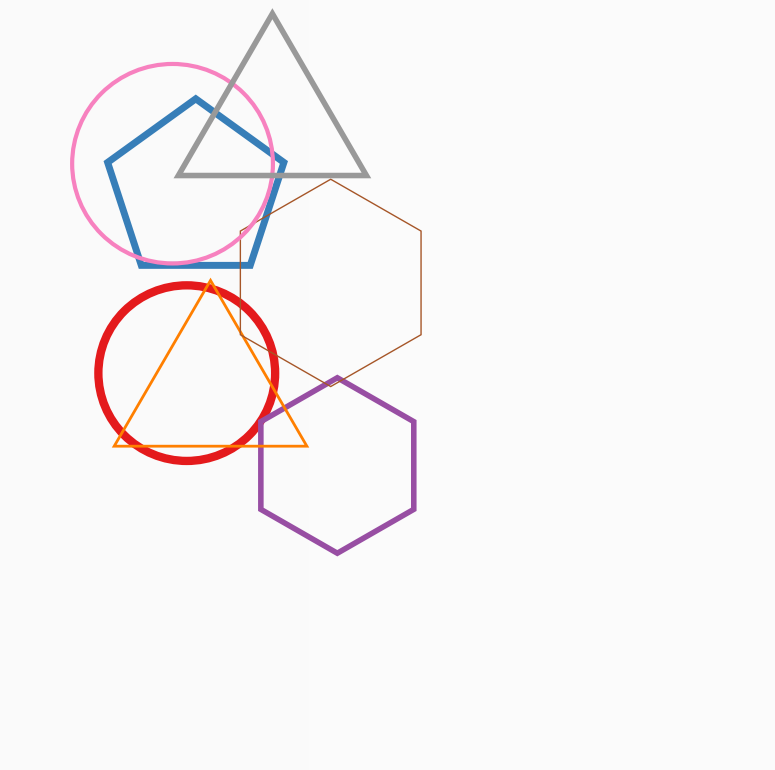[{"shape": "circle", "thickness": 3, "radius": 0.57, "center": [0.241, 0.515]}, {"shape": "pentagon", "thickness": 2.5, "radius": 0.6, "center": [0.253, 0.752]}, {"shape": "hexagon", "thickness": 2, "radius": 0.57, "center": [0.435, 0.395]}, {"shape": "triangle", "thickness": 1, "radius": 0.72, "center": [0.272, 0.492]}, {"shape": "hexagon", "thickness": 0.5, "radius": 0.67, "center": [0.427, 0.633]}, {"shape": "circle", "thickness": 1.5, "radius": 0.65, "center": [0.223, 0.787]}, {"shape": "triangle", "thickness": 2, "radius": 0.7, "center": [0.351, 0.842]}]